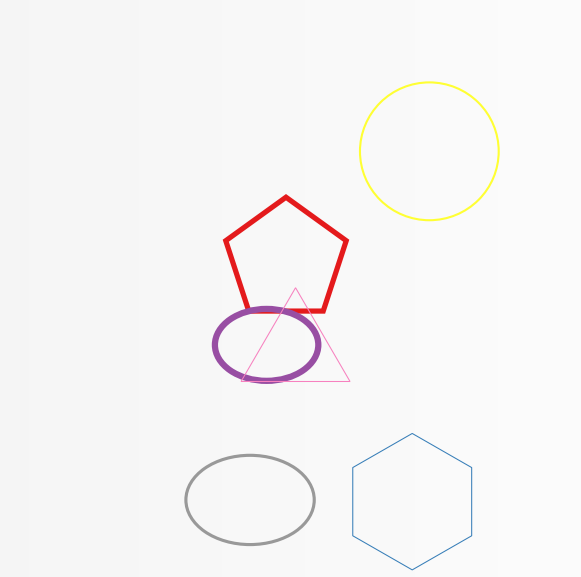[{"shape": "pentagon", "thickness": 2.5, "radius": 0.54, "center": [0.492, 0.549]}, {"shape": "hexagon", "thickness": 0.5, "radius": 0.59, "center": [0.709, 0.13]}, {"shape": "oval", "thickness": 3, "radius": 0.44, "center": [0.459, 0.402]}, {"shape": "circle", "thickness": 1, "radius": 0.6, "center": [0.739, 0.737]}, {"shape": "triangle", "thickness": 0.5, "radius": 0.54, "center": [0.508, 0.393]}, {"shape": "oval", "thickness": 1.5, "radius": 0.55, "center": [0.43, 0.133]}]